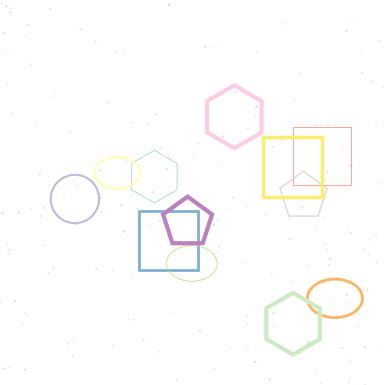[{"shape": "hexagon", "thickness": 0.5, "radius": 0.34, "center": [0.401, 0.541]}, {"shape": "oval", "thickness": 1.5, "radius": 0.29, "center": [0.305, 0.551]}, {"shape": "circle", "thickness": 1.5, "radius": 0.31, "center": [0.195, 0.483]}, {"shape": "square", "thickness": 0.5, "radius": 0.38, "center": [0.836, 0.595]}, {"shape": "square", "thickness": 2, "radius": 0.38, "center": [0.437, 0.375]}, {"shape": "oval", "thickness": 2, "radius": 0.36, "center": [0.87, 0.225]}, {"shape": "oval", "thickness": 0.5, "radius": 0.33, "center": [0.498, 0.316]}, {"shape": "hexagon", "thickness": 3, "radius": 0.41, "center": [0.609, 0.697]}, {"shape": "pentagon", "thickness": 1, "radius": 0.32, "center": [0.788, 0.491]}, {"shape": "pentagon", "thickness": 3, "radius": 0.33, "center": [0.487, 0.422]}, {"shape": "hexagon", "thickness": 3, "radius": 0.4, "center": [0.761, 0.159]}, {"shape": "square", "thickness": 2.5, "radius": 0.38, "center": [0.759, 0.566]}]